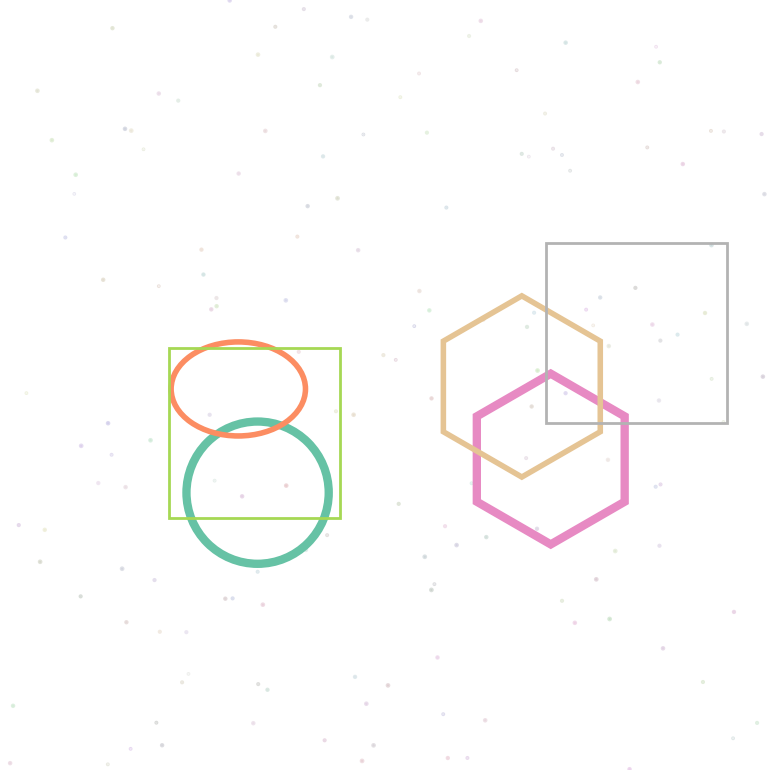[{"shape": "circle", "thickness": 3, "radius": 0.46, "center": [0.335, 0.36]}, {"shape": "oval", "thickness": 2, "radius": 0.44, "center": [0.309, 0.495]}, {"shape": "hexagon", "thickness": 3, "radius": 0.55, "center": [0.715, 0.404]}, {"shape": "square", "thickness": 1, "radius": 0.55, "center": [0.33, 0.438]}, {"shape": "hexagon", "thickness": 2, "radius": 0.59, "center": [0.678, 0.498]}, {"shape": "square", "thickness": 1, "radius": 0.59, "center": [0.827, 0.568]}]